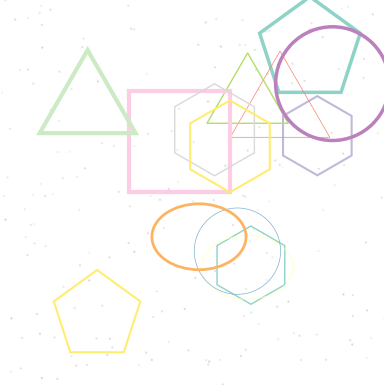[{"shape": "pentagon", "thickness": 2.5, "radius": 0.69, "center": [0.805, 0.871]}, {"shape": "hexagon", "thickness": 1, "radius": 0.51, "center": [0.652, 0.311]}, {"shape": "oval", "thickness": 0.5, "radius": 0.59, "center": [0.643, 0.306]}, {"shape": "hexagon", "thickness": 1.5, "radius": 0.51, "center": [0.824, 0.647]}, {"shape": "triangle", "thickness": 0.5, "radius": 0.75, "center": [0.727, 0.718]}, {"shape": "circle", "thickness": 0.5, "radius": 0.56, "center": [0.617, 0.348]}, {"shape": "oval", "thickness": 2, "radius": 0.61, "center": [0.517, 0.385]}, {"shape": "triangle", "thickness": 1, "radius": 0.61, "center": [0.643, 0.741]}, {"shape": "square", "thickness": 3, "radius": 0.65, "center": [0.466, 0.633]}, {"shape": "hexagon", "thickness": 1, "radius": 0.6, "center": [0.557, 0.663]}, {"shape": "circle", "thickness": 2.5, "radius": 0.74, "center": [0.864, 0.783]}, {"shape": "triangle", "thickness": 3, "radius": 0.72, "center": [0.228, 0.726]}, {"shape": "hexagon", "thickness": 1.5, "radius": 0.6, "center": [0.597, 0.62]}, {"shape": "pentagon", "thickness": 1.5, "radius": 0.59, "center": [0.252, 0.181]}]